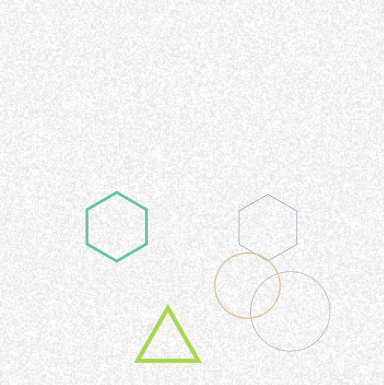[{"shape": "hexagon", "thickness": 2, "radius": 0.45, "center": [0.303, 0.411]}, {"shape": "hexagon", "thickness": 0.5, "radius": 0.43, "center": [0.696, 0.409]}, {"shape": "triangle", "thickness": 3, "radius": 0.46, "center": [0.436, 0.109]}, {"shape": "circle", "thickness": 1, "radius": 0.42, "center": [0.643, 0.258]}, {"shape": "circle", "thickness": 0.5, "radius": 0.52, "center": [0.754, 0.191]}]